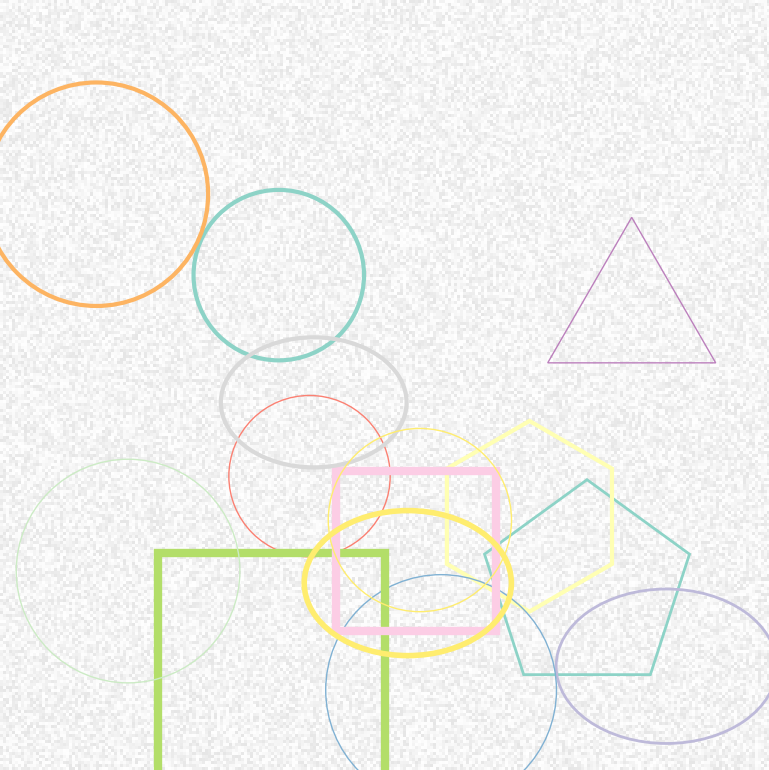[{"shape": "circle", "thickness": 1.5, "radius": 0.55, "center": [0.362, 0.643]}, {"shape": "pentagon", "thickness": 1, "radius": 0.7, "center": [0.762, 0.237]}, {"shape": "hexagon", "thickness": 1.5, "radius": 0.62, "center": [0.688, 0.329]}, {"shape": "oval", "thickness": 1, "radius": 0.72, "center": [0.866, 0.135]}, {"shape": "circle", "thickness": 0.5, "radius": 0.52, "center": [0.402, 0.382]}, {"shape": "circle", "thickness": 0.5, "radius": 0.75, "center": [0.573, 0.104]}, {"shape": "circle", "thickness": 1.5, "radius": 0.73, "center": [0.125, 0.748]}, {"shape": "square", "thickness": 3, "radius": 0.74, "center": [0.353, 0.134]}, {"shape": "square", "thickness": 3, "radius": 0.52, "center": [0.541, 0.285]}, {"shape": "oval", "thickness": 1.5, "radius": 0.6, "center": [0.407, 0.477]}, {"shape": "triangle", "thickness": 0.5, "radius": 0.63, "center": [0.82, 0.592]}, {"shape": "circle", "thickness": 0.5, "radius": 0.73, "center": [0.166, 0.258]}, {"shape": "oval", "thickness": 2, "radius": 0.67, "center": [0.53, 0.243]}, {"shape": "circle", "thickness": 0.5, "radius": 0.59, "center": [0.545, 0.325]}]